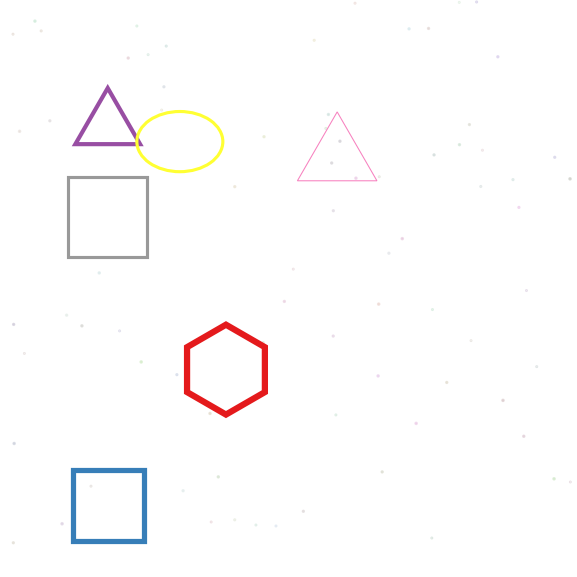[{"shape": "hexagon", "thickness": 3, "radius": 0.39, "center": [0.391, 0.359]}, {"shape": "square", "thickness": 2.5, "radius": 0.31, "center": [0.188, 0.124]}, {"shape": "triangle", "thickness": 2, "radius": 0.32, "center": [0.187, 0.782]}, {"shape": "oval", "thickness": 1.5, "radius": 0.37, "center": [0.311, 0.754]}, {"shape": "triangle", "thickness": 0.5, "radius": 0.4, "center": [0.584, 0.726]}, {"shape": "square", "thickness": 1.5, "radius": 0.35, "center": [0.186, 0.623]}]